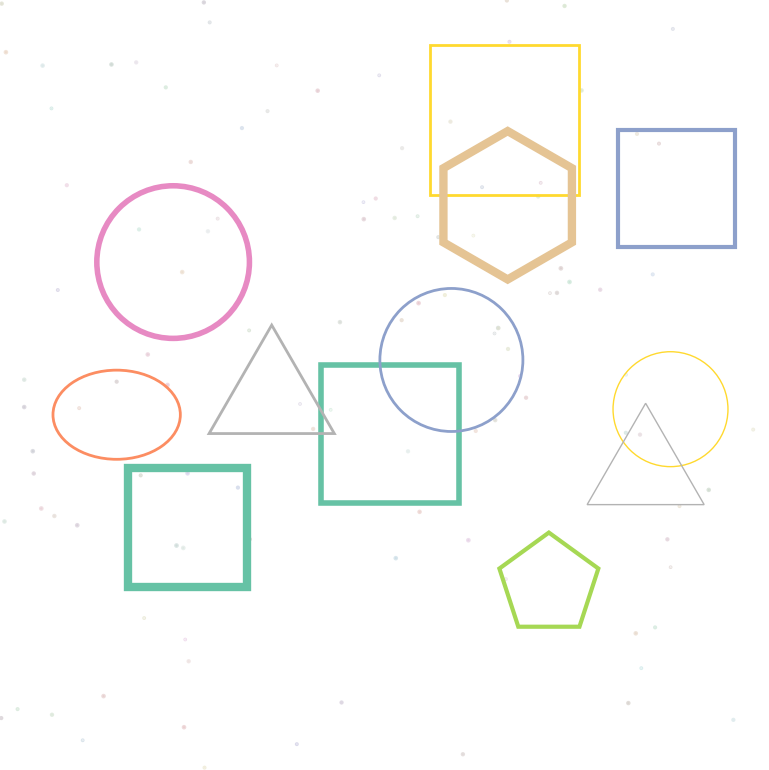[{"shape": "square", "thickness": 2, "radius": 0.45, "center": [0.506, 0.436]}, {"shape": "square", "thickness": 3, "radius": 0.39, "center": [0.244, 0.315]}, {"shape": "oval", "thickness": 1, "radius": 0.41, "center": [0.152, 0.461]}, {"shape": "circle", "thickness": 1, "radius": 0.46, "center": [0.586, 0.533]}, {"shape": "square", "thickness": 1.5, "radius": 0.38, "center": [0.879, 0.755]}, {"shape": "circle", "thickness": 2, "radius": 0.5, "center": [0.225, 0.66]}, {"shape": "pentagon", "thickness": 1.5, "radius": 0.34, "center": [0.713, 0.241]}, {"shape": "square", "thickness": 1, "radius": 0.48, "center": [0.655, 0.844]}, {"shape": "circle", "thickness": 0.5, "radius": 0.37, "center": [0.871, 0.469]}, {"shape": "hexagon", "thickness": 3, "radius": 0.48, "center": [0.659, 0.733]}, {"shape": "triangle", "thickness": 1, "radius": 0.47, "center": [0.353, 0.484]}, {"shape": "triangle", "thickness": 0.5, "radius": 0.44, "center": [0.838, 0.389]}]